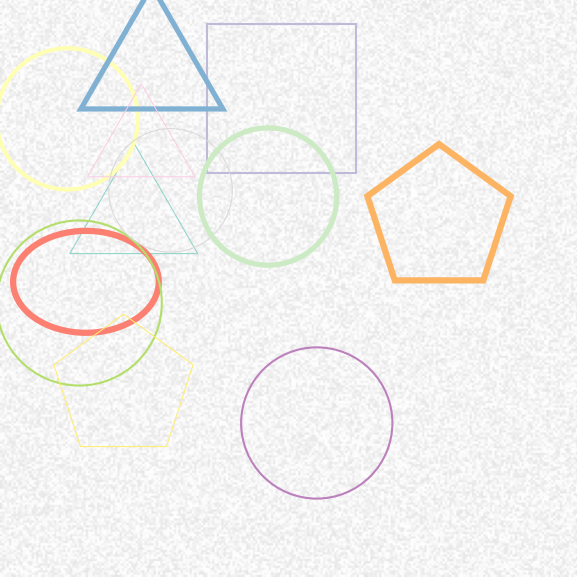[{"shape": "triangle", "thickness": 0.5, "radius": 0.64, "center": [0.232, 0.624]}, {"shape": "circle", "thickness": 2, "radius": 0.61, "center": [0.117, 0.793]}, {"shape": "square", "thickness": 1, "radius": 0.64, "center": [0.487, 0.829]}, {"shape": "oval", "thickness": 3, "radius": 0.63, "center": [0.149, 0.511]}, {"shape": "triangle", "thickness": 2.5, "radius": 0.71, "center": [0.263, 0.881]}, {"shape": "pentagon", "thickness": 3, "radius": 0.65, "center": [0.76, 0.619]}, {"shape": "circle", "thickness": 1, "radius": 0.71, "center": [0.137, 0.474]}, {"shape": "triangle", "thickness": 0.5, "radius": 0.54, "center": [0.245, 0.747]}, {"shape": "circle", "thickness": 0.5, "radius": 0.53, "center": [0.295, 0.669]}, {"shape": "circle", "thickness": 1, "radius": 0.65, "center": [0.548, 0.267]}, {"shape": "circle", "thickness": 2.5, "radius": 0.59, "center": [0.464, 0.659]}, {"shape": "pentagon", "thickness": 0.5, "radius": 0.63, "center": [0.214, 0.328]}]